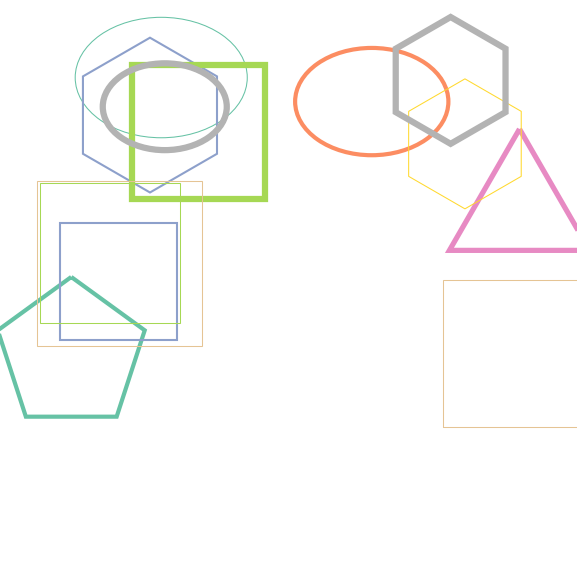[{"shape": "pentagon", "thickness": 2, "radius": 0.67, "center": [0.123, 0.386]}, {"shape": "oval", "thickness": 0.5, "radius": 0.74, "center": [0.279, 0.865]}, {"shape": "oval", "thickness": 2, "radius": 0.66, "center": [0.644, 0.823]}, {"shape": "hexagon", "thickness": 1, "radius": 0.67, "center": [0.26, 0.8]}, {"shape": "square", "thickness": 1, "radius": 0.51, "center": [0.205, 0.512]}, {"shape": "triangle", "thickness": 2.5, "radius": 0.7, "center": [0.9, 0.636]}, {"shape": "square", "thickness": 0.5, "radius": 0.61, "center": [0.191, 0.56]}, {"shape": "square", "thickness": 3, "radius": 0.58, "center": [0.344, 0.771]}, {"shape": "hexagon", "thickness": 0.5, "radius": 0.56, "center": [0.805, 0.75]}, {"shape": "square", "thickness": 0.5, "radius": 0.64, "center": [0.896, 0.387]}, {"shape": "square", "thickness": 0.5, "radius": 0.71, "center": [0.208, 0.543]}, {"shape": "oval", "thickness": 3, "radius": 0.54, "center": [0.285, 0.814]}, {"shape": "hexagon", "thickness": 3, "radius": 0.55, "center": [0.78, 0.86]}]